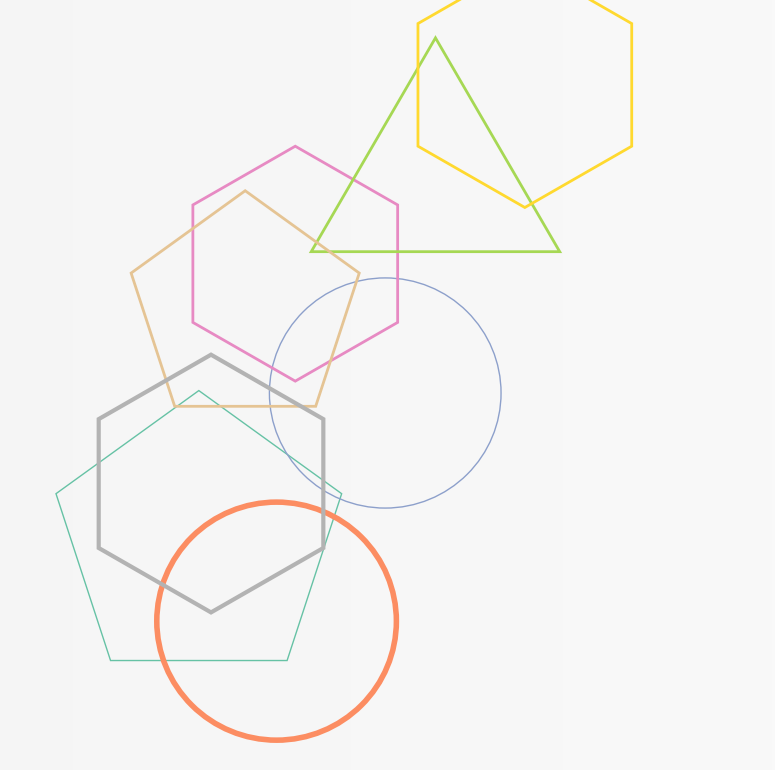[{"shape": "pentagon", "thickness": 0.5, "radius": 0.97, "center": [0.257, 0.299]}, {"shape": "circle", "thickness": 2, "radius": 0.77, "center": [0.357, 0.193]}, {"shape": "circle", "thickness": 0.5, "radius": 0.75, "center": [0.497, 0.49]}, {"shape": "hexagon", "thickness": 1, "radius": 0.76, "center": [0.381, 0.658]}, {"shape": "triangle", "thickness": 1, "radius": 0.93, "center": [0.562, 0.766]}, {"shape": "hexagon", "thickness": 1, "radius": 0.8, "center": [0.677, 0.89]}, {"shape": "pentagon", "thickness": 1, "radius": 0.77, "center": [0.316, 0.598]}, {"shape": "hexagon", "thickness": 1.5, "radius": 0.84, "center": [0.272, 0.372]}]